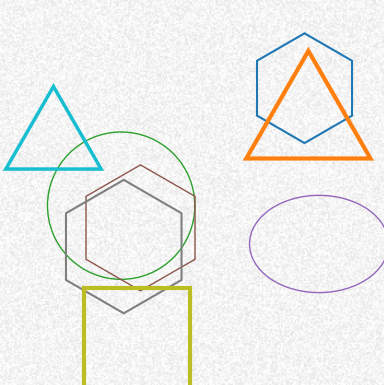[{"shape": "hexagon", "thickness": 1.5, "radius": 0.71, "center": [0.791, 0.771]}, {"shape": "triangle", "thickness": 3, "radius": 0.93, "center": [0.801, 0.681]}, {"shape": "circle", "thickness": 1, "radius": 0.96, "center": [0.315, 0.466]}, {"shape": "oval", "thickness": 1, "radius": 0.9, "center": [0.829, 0.366]}, {"shape": "hexagon", "thickness": 1, "radius": 0.82, "center": [0.365, 0.408]}, {"shape": "hexagon", "thickness": 1.5, "radius": 0.87, "center": [0.321, 0.36]}, {"shape": "square", "thickness": 3, "radius": 0.69, "center": [0.356, 0.113]}, {"shape": "triangle", "thickness": 2.5, "radius": 0.71, "center": [0.139, 0.632]}]